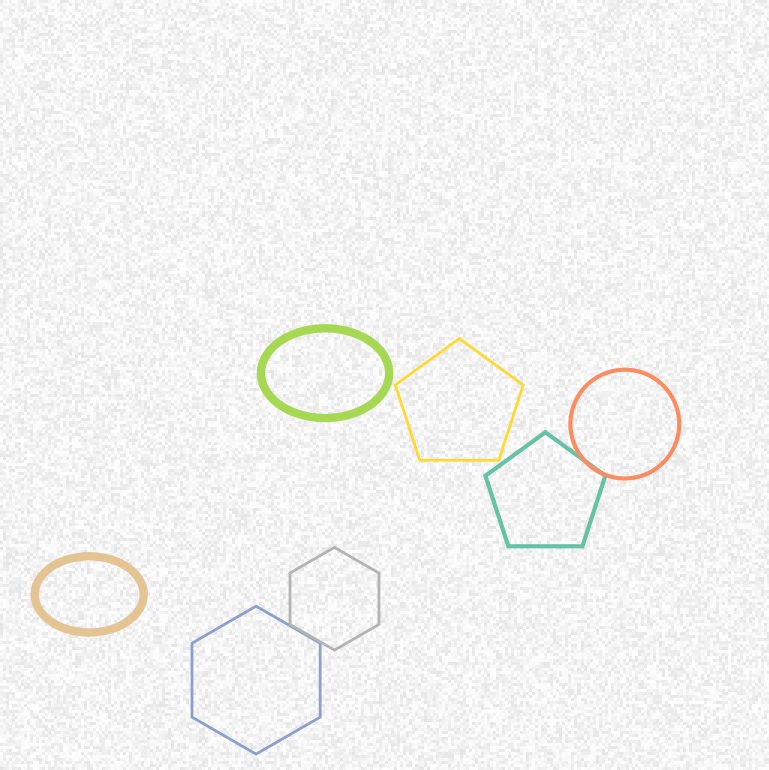[{"shape": "pentagon", "thickness": 1.5, "radius": 0.41, "center": [0.708, 0.357]}, {"shape": "circle", "thickness": 1.5, "radius": 0.35, "center": [0.811, 0.449]}, {"shape": "hexagon", "thickness": 1, "radius": 0.48, "center": [0.333, 0.117]}, {"shape": "oval", "thickness": 3, "radius": 0.42, "center": [0.422, 0.515]}, {"shape": "pentagon", "thickness": 1, "radius": 0.44, "center": [0.596, 0.473]}, {"shape": "oval", "thickness": 3, "radius": 0.35, "center": [0.116, 0.228]}, {"shape": "hexagon", "thickness": 1, "radius": 0.33, "center": [0.434, 0.222]}]